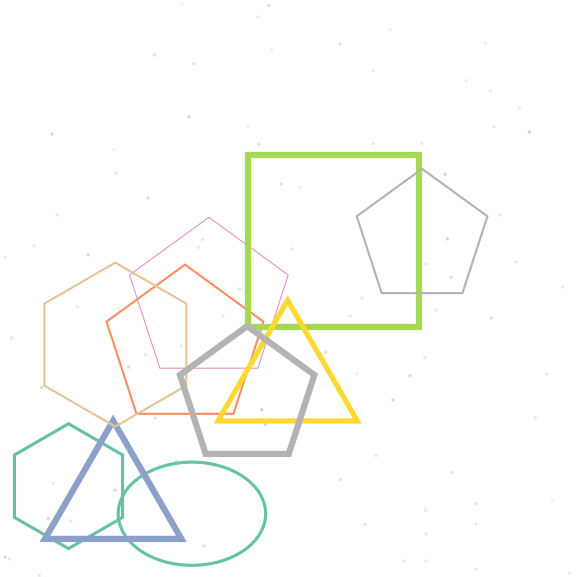[{"shape": "hexagon", "thickness": 1.5, "radius": 0.54, "center": [0.119, 0.157]}, {"shape": "oval", "thickness": 1.5, "radius": 0.64, "center": [0.332, 0.11]}, {"shape": "pentagon", "thickness": 1, "radius": 0.71, "center": [0.32, 0.398]}, {"shape": "triangle", "thickness": 3, "radius": 0.68, "center": [0.196, 0.134]}, {"shape": "pentagon", "thickness": 0.5, "radius": 0.72, "center": [0.362, 0.478]}, {"shape": "square", "thickness": 3, "radius": 0.74, "center": [0.578, 0.581]}, {"shape": "triangle", "thickness": 2.5, "radius": 0.7, "center": [0.498, 0.34]}, {"shape": "hexagon", "thickness": 1, "radius": 0.71, "center": [0.2, 0.402]}, {"shape": "pentagon", "thickness": 1, "radius": 0.59, "center": [0.731, 0.588]}, {"shape": "pentagon", "thickness": 3, "radius": 0.61, "center": [0.428, 0.312]}]